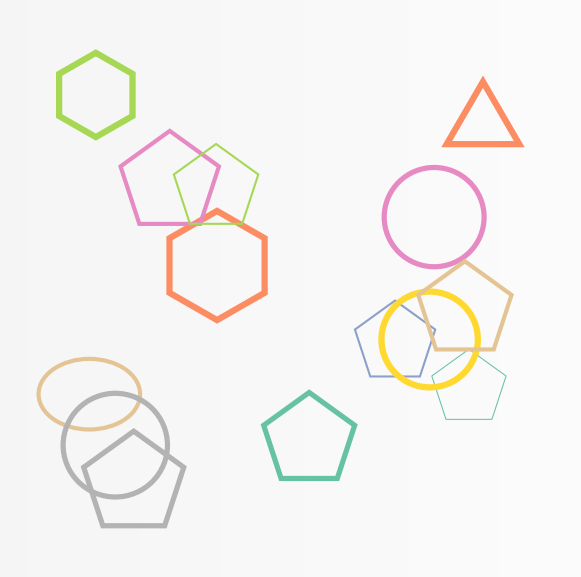[{"shape": "pentagon", "thickness": 2.5, "radius": 0.41, "center": [0.532, 0.237]}, {"shape": "pentagon", "thickness": 0.5, "radius": 0.34, "center": [0.807, 0.327]}, {"shape": "triangle", "thickness": 3, "radius": 0.36, "center": [0.831, 0.786]}, {"shape": "hexagon", "thickness": 3, "radius": 0.47, "center": [0.373, 0.539]}, {"shape": "pentagon", "thickness": 1, "radius": 0.36, "center": [0.68, 0.406]}, {"shape": "pentagon", "thickness": 2, "radius": 0.44, "center": [0.292, 0.683]}, {"shape": "circle", "thickness": 2.5, "radius": 0.43, "center": [0.747, 0.623]}, {"shape": "pentagon", "thickness": 1, "radius": 0.38, "center": [0.372, 0.673]}, {"shape": "hexagon", "thickness": 3, "radius": 0.36, "center": [0.165, 0.835]}, {"shape": "circle", "thickness": 3, "radius": 0.41, "center": [0.739, 0.411]}, {"shape": "pentagon", "thickness": 2, "radius": 0.42, "center": [0.8, 0.462]}, {"shape": "oval", "thickness": 2, "radius": 0.44, "center": [0.154, 0.317]}, {"shape": "circle", "thickness": 2.5, "radius": 0.45, "center": [0.198, 0.228]}, {"shape": "pentagon", "thickness": 2.5, "radius": 0.45, "center": [0.23, 0.162]}]